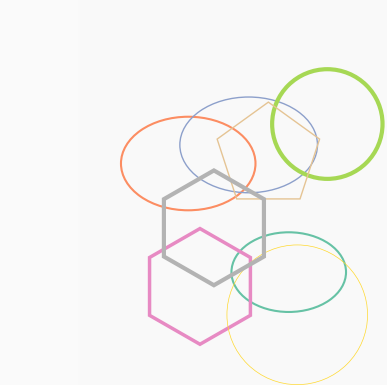[{"shape": "oval", "thickness": 1.5, "radius": 0.74, "center": [0.745, 0.293]}, {"shape": "oval", "thickness": 1.5, "radius": 0.87, "center": [0.486, 0.575]}, {"shape": "oval", "thickness": 1, "radius": 0.89, "center": [0.642, 0.624]}, {"shape": "hexagon", "thickness": 2.5, "radius": 0.75, "center": [0.516, 0.256]}, {"shape": "circle", "thickness": 3, "radius": 0.71, "center": [0.845, 0.678]}, {"shape": "circle", "thickness": 0.5, "radius": 0.91, "center": [0.767, 0.182]}, {"shape": "pentagon", "thickness": 1, "radius": 0.69, "center": [0.693, 0.596]}, {"shape": "hexagon", "thickness": 3, "radius": 0.75, "center": [0.552, 0.408]}]